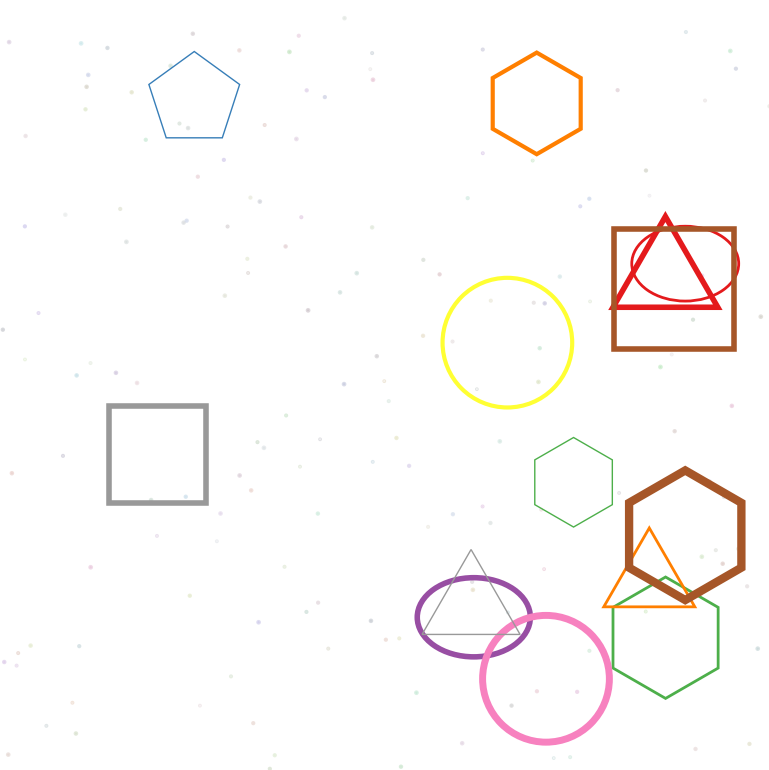[{"shape": "oval", "thickness": 1, "radius": 0.35, "center": [0.89, 0.658]}, {"shape": "triangle", "thickness": 2, "radius": 0.39, "center": [0.864, 0.64]}, {"shape": "pentagon", "thickness": 0.5, "radius": 0.31, "center": [0.252, 0.871]}, {"shape": "hexagon", "thickness": 1, "radius": 0.39, "center": [0.864, 0.172]}, {"shape": "hexagon", "thickness": 0.5, "radius": 0.29, "center": [0.745, 0.374]}, {"shape": "oval", "thickness": 2, "radius": 0.37, "center": [0.615, 0.198]}, {"shape": "triangle", "thickness": 1, "radius": 0.34, "center": [0.843, 0.246]}, {"shape": "hexagon", "thickness": 1.5, "radius": 0.33, "center": [0.697, 0.866]}, {"shape": "circle", "thickness": 1.5, "radius": 0.42, "center": [0.659, 0.555]}, {"shape": "square", "thickness": 2, "radius": 0.39, "center": [0.875, 0.625]}, {"shape": "hexagon", "thickness": 3, "radius": 0.42, "center": [0.89, 0.305]}, {"shape": "circle", "thickness": 2.5, "radius": 0.41, "center": [0.709, 0.118]}, {"shape": "square", "thickness": 2, "radius": 0.32, "center": [0.204, 0.41]}, {"shape": "triangle", "thickness": 0.5, "radius": 0.37, "center": [0.612, 0.213]}]